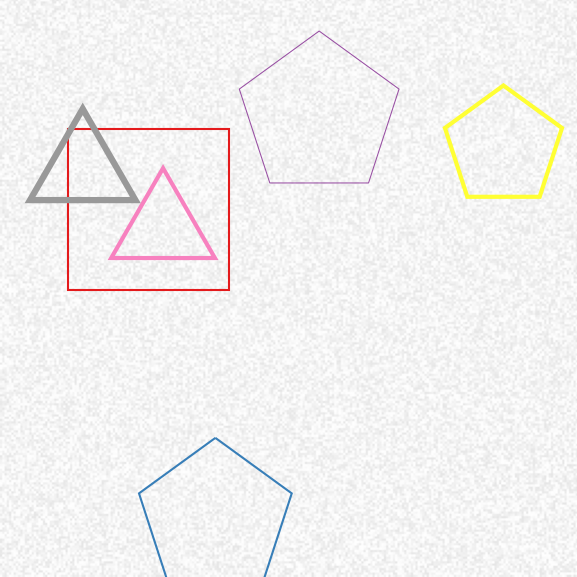[{"shape": "square", "thickness": 1, "radius": 0.7, "center": [0.257, 0.636]}, {"shape": "pentagon", "thickness": 1, "radius": 0.7, "center": [0.373, 0.102]}, {"shape": "pentagon", "thickness": 0.5, "radius": 0.73, "center": [0.553, 0.8]}, {"shape": "pentagon", "thickness": 2, "radius": 0.53, "center": [0.872, 0.745]}, {"shape": "triangle", "thickness": 2, "radius": 0.52, "center": [0.282, 0.604]}, {"shape": "triangle", "thickness": 3, "radius": 0.53, "center": [0.143, 0.705]}]